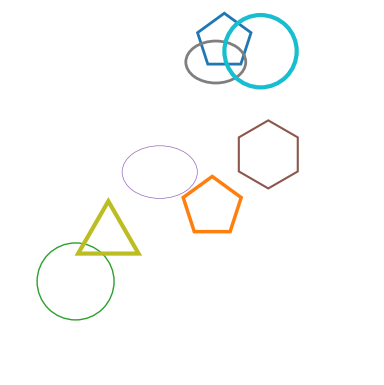[{"shape": "pentagon", "thickness": 2, "radius": 0.37, "center": [0.583, 0.893]}, {"shape": "pentagon", "thickness": 2.5, "radius": 0.4, "center": [0.551, 0.462]}, {"shape": "circle", "thickness": 1, "radius": 0.5, "center": [0.196, 0.269]}, {"shape": "oval", "thickness": 0.5, "radius": 0.49, "center": [0.415, 0.553]}, {"shape": "hexagon", "thickness": 1.5, "radius": 0.44, "center": [0.697, 0.599]}, {"shape": "oval", "thickness": 2, "radius": 0.39, "center": [0.56, 0.839]}, {"shape": "triangle", "thickness": 3, "radius": 0.45, "center": [0.281, 0.387]}, {"shape": "circle", "thickness": 3, "radius": 0.47, "center": [0.677, 0.867]}]